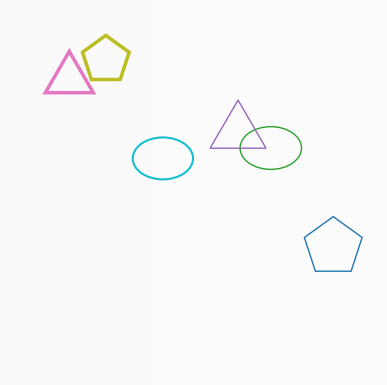[{"shape": "pentagon", "thickness": 1, "radius": 0.39, "center": [0.86, 0.359]}, {"shape": "oval", "thickness": 1, "radius": 0.4, "center": [0.699, 0.616]}, {"shape": "triangle", "thickness": 1, "radius": 0.42, "center": [0.614, 0.657]}, {"shape": "triangle", "thickness": 2.5, "radius": 0.36, "center": [0.179, 0.795]}, {"shape": "pentagon", "thickness": 2.5, "radius": 0.32, "center": [0.273, 0.845]}, {"shape": "oval", "thickness": 1.5, "radius": 0.39, "center": [0.42, 0.589]}]